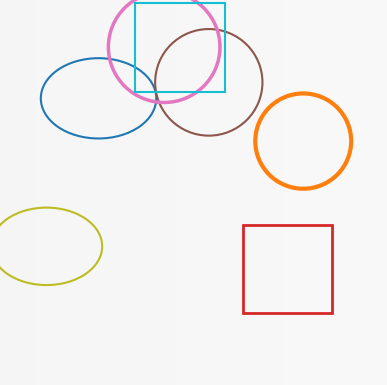[{"shape": "oval", "thickness": 1.5, "radius": 0.74, "center": [0.254, 0.745]}, {"shape": "circle", "thickness": 3, "radius": 0.62, "center": [0.783, 0.634]}, {"shape": "square", "thickness": 2, "radius": 0.57, "center": [0.742, 0.302]}, {"shape": "circle", "thickness": 1.5, "radius": 0.69, "center": [0.539, 0.786]}, {"shape": "circle", "thickness": 2.5, "radius": 0.72, "center": [0.424, 0.878]}, {"shape": "oval", "thickness": 1.5, "radius": 0.72, "center": [0.12, 0.36]}, {"shape": "square", "thickness": 1.5, "radius": 0.58, "center": [0.463, 0.877]}]